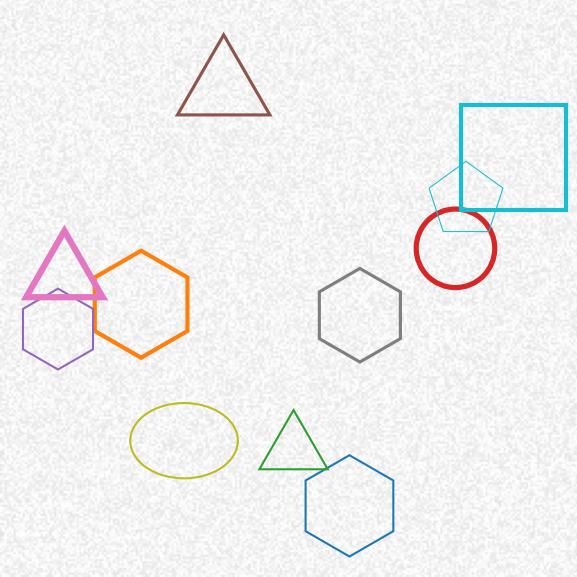[{"shape": "hexagon", "thickness": 1, "radius": 0.44, "center": [0.605, 0.123]}, {"shape": "hexagon", "thickness": 2, "radius": 0.46, "center": [0.244, 0.472]}, {"shape": "triangle", "thickness": 1, "radius": 0.34, "center": [0.508, 0.221]}, {"shape": "circle", "thickness": 2.5, "radius": 0.34, "center": [0.789, 0.569]}, {"shape": "hexagon", "thickness": 1, "radius": 0.35, "center": [0.1, 0.429]}, {"shape": "triangle", "thickness": 1.5, "radius": 0.46, "center": [0.387, 0.846]}, {"shape": "triangle", "thickness": 3, "radius": 0.38, "center": [0.112, 0.523]}, {"shape": "hexagon", "thickness": 1.5, "radius": 0.41, "center": [0.623, 0.453]}, {"shape": "oval", "thickness": 1, "radius": 0.47, "center": [0.319, 0.236]}, {"shape": "pentagon", "thickness": 0.5, "radius": 0.34, "center": [0.807, 0.653]}, {"shape": "square", "thickness": 2, "radius": 0.45, "center": [0.889, 0.726]}]